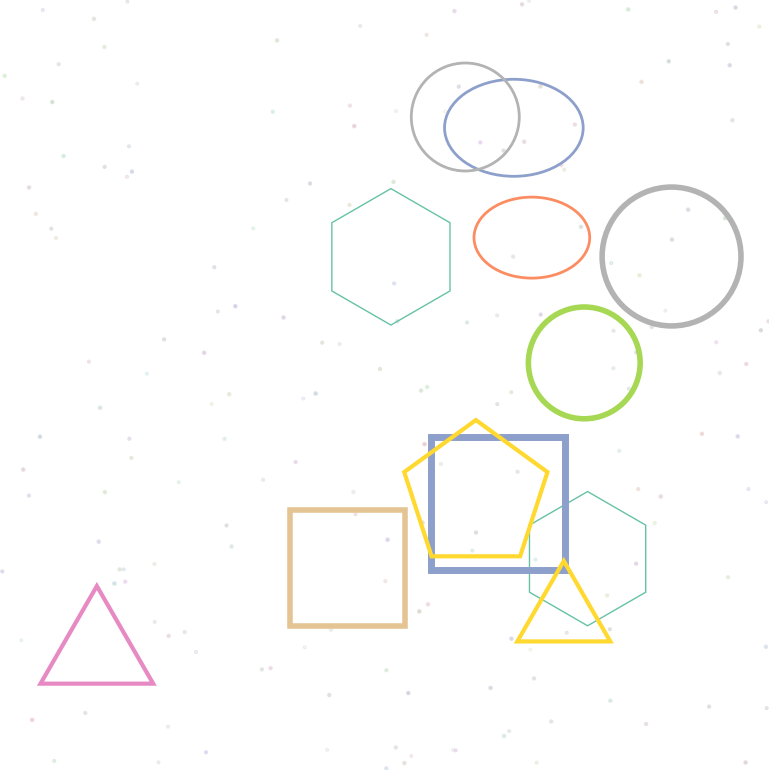[{"shape": "hexagon", "thickness": 0.5, "radius": 0.44, "center": [0.508, 0.666]}, {"shape": "hexagon", "thickness": 0.5, "radius": 0.44, "center": [0.763, 0.274]}, {"shape": "oval", "thickness": 1, "radius": 0.38, "center": [0.691, 0.691]}, {"shape": "oval", "thickness": 1, "radius": 0.45, "center": [0.667, 0.834]}, {"shape": "square", "thickness": 2.5, "radius": 0.43, "center": [0.647, 0.346]}, {"shape": "triangle", "thickness": 1.5, "radius": 0.42, "center": [0.126, 0.154]}, {"shape": "circle", "thickness": 2, "radius": 0.36, "center": [0.759, 0.529]}, {"shape": "triangle", "thickness": 1.5, "radius": 0.35, "center": [0.732, 0.202]}, {"shape": "pentagon", "thickness": 1.5, "radius": 0.49, "center": [0.618, 0.357]}, {"shape": "square", "thickness": 2, "radius": 0.37, "center": [0.452, 0.262]}, {"shape": "circle", "thickness": 2, "radius": 0.45, "center": [0.872, 0.667]}, {"shape": "circle", "thickness": 1, "radius": 0.35, "center": [0.604, 0.848]}]